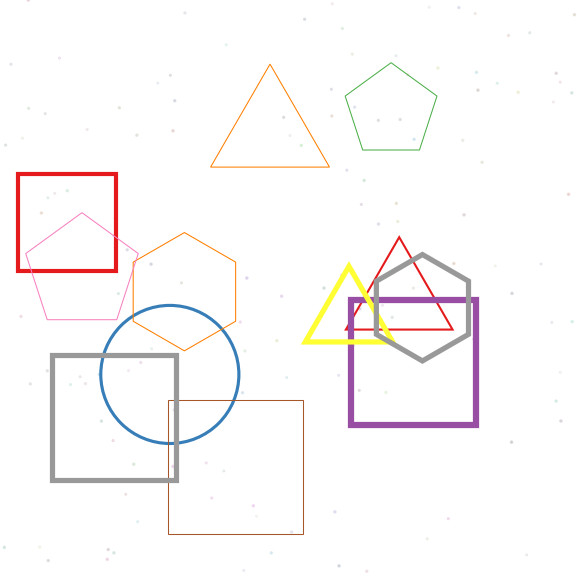[{"shape": "square", "thickness": 2, "radius": 0.42, "center": [0.116, 0.614]}, {"shape": "triangle", "thickness": 1, "radius": 0.53, "center": [0.691, 0.482]}, {"shape": "circle", "thickness": 1.5, "radius": 0.6, "center": [0.294, 0.351]}, {"shape": "pentagon", "thickness": 0.5, "radius": 0.42, "center": [0.677, 0.807]}, {"shape": "square", "thickness": 3, "radius": 0.54, "center": [0.716, 0.371]}, {"shape": "triangle", "thickness": 0.5, "radius": 0.59, "center": [0.468, 0.769]}, {"shape": "hexagon", "thickness": 0.5, "radius": 0.51, "center": [0.319, 0.494]}, {"shape": "triangle", "thickness": 2.5, "radius": 0.44, "center": [0.604, 0.451]}, {"shape": "square", "thickness": 0.5, "radius": 0.58, "center": [0.408, 0.19]}, {"shape": "pentagon", "thickness": 0.5, "radius": 0.51, "center": [0.142, 0.528]}, {"shape": "square", "thickness": 2.5, "radius": 0.54, "center": [0.197, 0.276]}, {"shape": "hexagon", "thickness": 2.5, "radius": 0.46, "center": [0.731, 0.466]}]